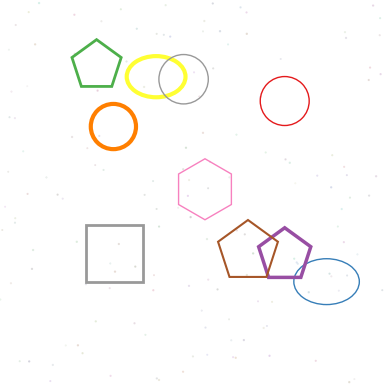[{"shape": "circle", "thickness": 1, "radius": 0.32, "center": [0.74, 0.738]}, {"shape": "oval", "thickness": 1, "radius": 0.43, "center": [0.848, 0.268]}, {"shape": "pentagon", "thickness": 2, "radius": 0.34, "center": [0.251, 0.83]}, {"shape": "pentagon", "thickness": 2.5, "radius": 0.36, "center": [0.739, 0.337]}, {"shape": "circle", "thickness": 3, "radius": 0.29, "center": [0.295, 0.671]}, {"shape": "oval", "thickness": 3, "radius": 0.38, "center": [0.405, 0.801]}, {"shape": "pentagon", "thickness": 1.5, "radius": 0.41, "center": [0.644, 0.347]}, {"shape": "hexagon", "thickness": 1, "radius": 0.4, "center": [0.532, 0.508]}, {"shape": "circle", "thickness": 1, "radius": 0.32, "center": [0.477, 0.794]}, {"shape": "square", "thickness": 2, "radius": 0.37, "center": [0.298, 0.341]}]